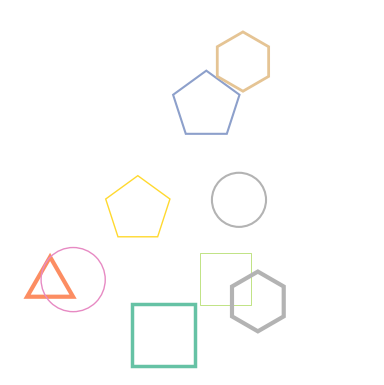[{"shape": "square", "thickness": 2.5, "radius": 0.4, "center": [0.425, 0.129]}, {"shape": "triangle", "thickness": 3, "radius": 0.34, "center": [0.13, 0.264]}, {"shape": "pentagon", "thickness": 1.5, "radius": 0.45, "center": [0.536, 0.726]}, {"shape": "circle", "thickness": 1, "radius": 0.42, "center": [0.19, 0.274]}, {"shape": "square", "thickness": 0.5, "radius": 0.33, "center": [0.586, 0.275]}, {"shape": "pentagon", "thickness": 1, "radius": 0.44, "center": [0.358, 0.456]}, {"shape": "hexagon", "thickness": 2, "radius": 0.39, "center": [0.631, 0.84]}, {"shape": "circle", "thickness": 1.5, "radius": 0.35, "center": [0.621, 0.481]}, {"shape": "hexagon", "thickness": 3, "radius": 0.39, "center": [0.67, 0.217]}]